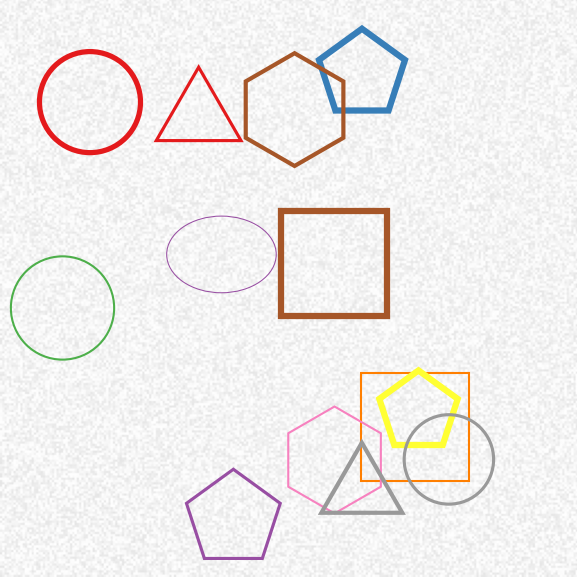[{"shape": "triangle", "thickness": 1.5, "radius": 0.42, "center": [0.344, 0.798]}, {"shape": "circle", "thickness": 2.5, "radius": 0.44, "center": [0.156, 0.822]}, {"shape": "pentagon", "thickness": 3, "radius": 0.39, "center": [0.627, 0.871]}, {"shape": "circle", "thickness": 1, "radius": 0.45, "center": [0.108, 0.466]}, {"shape": "pentagon", "thickness": 1.5, "radius": 0.43, "center": [0.404, 0.101]}, {"shape": "oval", "thickness": 0.5, "radius": 0.47, "center": [0.383, 0.559]}, {"shape": "square", "thickness": 1, "radius": 0.47, "center": [0.719, 0.26]}, {"shape": "pentagon", "thickness": 3, "radius": 0.36, "center": [0.725, 0.286]}, {"shape": "square", "thickness": 3, "radius": 0.46, "center": [0.579, 0.543]}, {"shape": "hexagon", "thickness": 2, "radius": 0.49, "center": [0.51, 0.809]}, {"shape": "hexagon", "thickness": 1, "radius": 0.46, "center": [0.579, 0.203]}, {"shape": "triangle", "thickness": 2, "radius": 0.4, "center": [0.627, 0.152]}, {"shape": "circle", "thickness": 1.5, "radius": 0.39, "center": [0.777, 0.204]}]